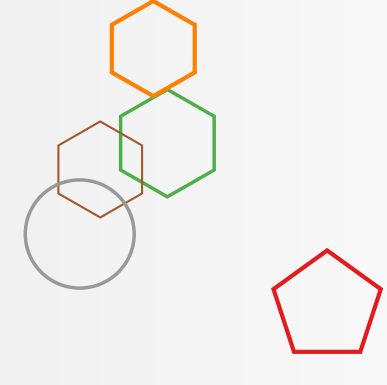[{"shape": "pentagon", "thickness": 3, "radius": 0.73, "center": [0.844, 0.204]}, {"shape": "hexagon", "thickness": 2.5, "radius": 0.7, "center": [0.432, 0.628]}, {"shape": "hexagon", "thickness": 3, "radius": 0.62, "center": [0.396, 0.874]}, {"shape": "hexagon", "thickness": 1.5, "radius": 0.62, "center": [0.259, 0.56]}, {"shape": "circle", "thickness": 2.5, "radius": 0.7, "center": [0.206, 0.392]}]